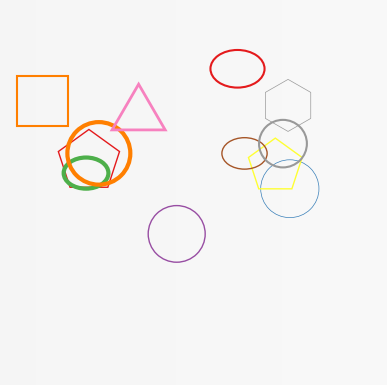[{"shape": "pentagon", "thickness": 1, "radius": 0.41, "center": [0.229, 0.581]}, {"shape": "oval", "thickness": 1.5, "radius": 0.35, "center": [0.613, 0.821]}, {"shape": "circle", "thickness": 0.5, "radius": 0.38, "center": [0.748, 0.51]}, {"shape": "oval", "thickness": 3, "radius": 0.29, "center": [0.222, 0.55]}, {"shape": "circle", "thickness": 1, "radius": 0.37, "center": [0.456, 0.392]}, {"shape": "square", "thickness": 1.5, "radius": 0.33, "center": [0.11, 0.738]}, {"shape": "circle", "thickness": 3, "radius": 0.41, "center": [0.255, 0.602]}, {"shape": "pentagon", "thickness": 1, "radius": 0.36, "center": [0.71, 0.568]}, {"shape": "oval", "thickness": 1, "radius": 0.29, "center": [0.631, 0.602]}, {"shape": "triangle", "thickness": 2, "radius": 0.4, "center": [0.358, 0.702]}, {"shape": "circle", "thickness": 1.5, "radius": 0.31, "center": [0.73, 0.627]}, {"shape": "hexagon", "thickness": 0.5, "radius": 0.34, "center": [0.743, 0.726]}]